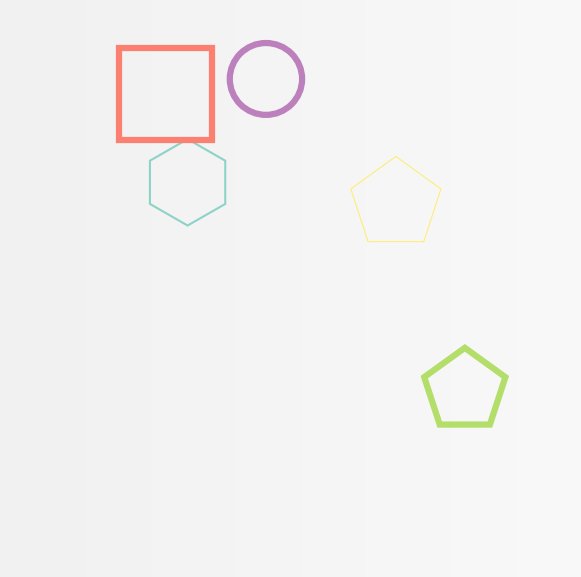[{"shape": "hexagon", "thickness": 1, "radius": 0.37, "center": [0.323, 0.683]}, {"shape": "square", "thickness": 3, "radius": 0.4, "center": [0.285, 0.836]}, {"shape": "pentagon", "thickness": 3, "radius": 0.37, "center": [0.8, 0.323]}, {"shape": "circle", "thickness": 3, "radius": 0.31, "center": [0.458, 0.862]}, {"shape": "pentagon", "thickness": 0.5, "radius": 0.41, "center": [0.681, 0.647]}]